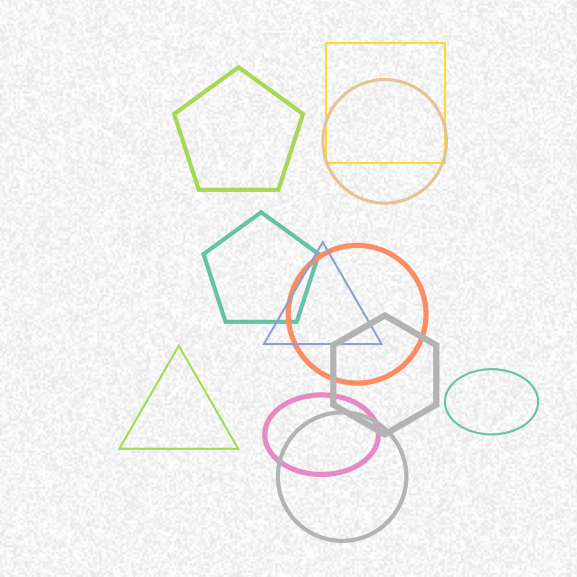[{"shape": "pentagon", "thickness": 2, "radius": 0.52, "center": [0.452, 0.527]}, {"shape": "oval", "thickness": 1, "radius": 0.4, "center": [0.851, 0.303]}, {"shape": "circle", "thickness": 2.5, "radius": 0.6, "center": [0.618, 0.455]}, {"shape": "triangle", "thickness": 1, "radius": 0.59, "center": [0.559, 0.462]}, {"shape": "oval", "thickness": 2.5, "radius": 0.49, "center": [0.557, 0.246]}, {"shape": "triangle", "thickness": 1, "radius": 0.59, "center": [0.31, 0.281]}, {"shape": "pentagon", "thickness": 2, "radius": 0.59, "center": [0.413, 0.765]}, {"shape": "square", "thickness": 1, "radius": 0.52, "center": [0.668, 0.821]}, {"shape": "circle", "thickness": 1.5, "radius": 0.54, "center": [0.666, 0.754]}, {"shape": "circle", "thickness": 2, "radius": 0.56, "center": [0.592, 0.174]}, {"shape": "hexagon", "thickness": 3, "radius": 0.51, "center": [0.666, 0.35]}]